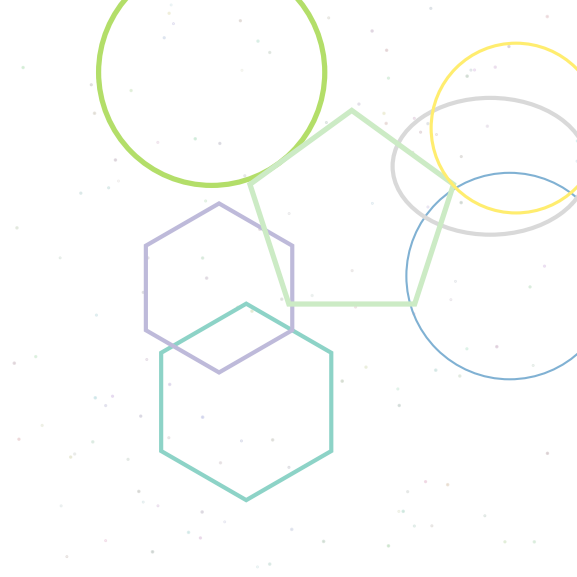[{"shape": "hexagon", "thickness": 2, "radius": 0.85, "center": [0.426, 0.303]}, {"shape": "hexagon", "thickness": 2, "radius": 0.73, "center": [0.379, 0.501]}, {"shape": "circle", "thickness": 1, "radius": 0.89, "center": [0.882, 0.521]}, {"shape": "circle", "thickness": 2.5, "radius": 0.98, "center": [0.367, 0.874]}, {"shape": "oval", "thickness": 2, "radius": 0.85, "center": [0.849, 0.711]}, {"shape": "pentagon", "thickness": 2.5, "radius": 0.93, "center": [0.609, 0.623]}, {"shape": "circle", "thickness": 1.5, "radius": 0.73, "center": [0.894, 0.777]}]